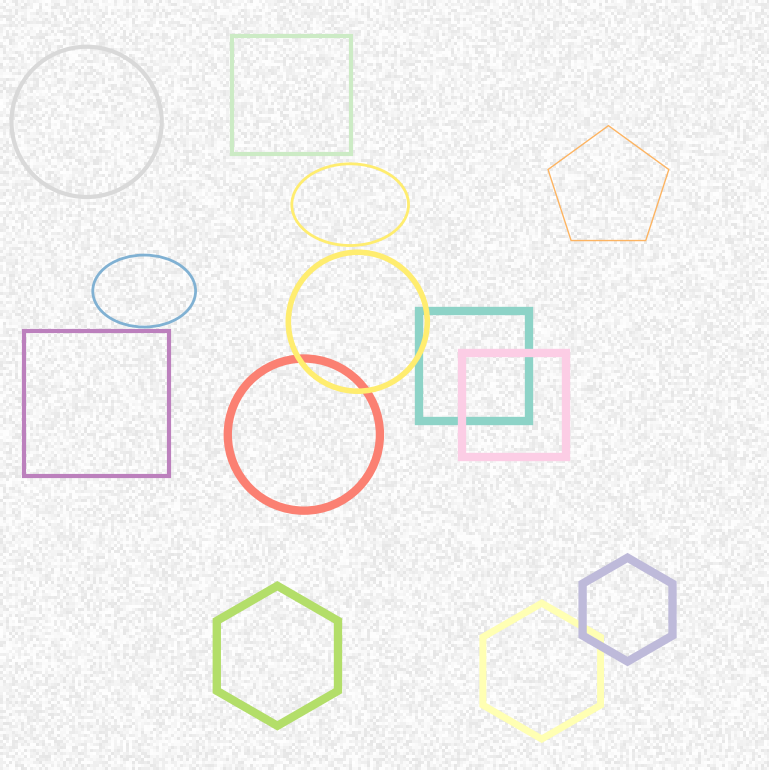[{"shape": "square", "thickness": 3, "radius": 0.36, "center": [0.616, 0.525]}, {"shape": "hexagon", "thickness": 2.5, "radius": 0.44, "center": [0.704, 0.128]}, {"shape": "hexagon", "thickness": 3, "radius": 0.34, "center": [0.815, 0.208]}, {"shape": "circle", "thickness": 3, "radius": 0.49, "center": [0.395, 0.436]}, {"shape": "oval", "thickness": 1, "radius": 0.33, "center": [0.187, 0.622]}, {"shape": "pentagon", "thickness": 0.5, "radius": 0.41, "center": [0.79, 0.754]}, {"shape": "hexagon", "thickness": 3, "radius": 0.45, "center": [0.36, 0.148]}, {"shape": "square", "thickness": 3, "radius": 0.33, "center": [0.668, 0.474]}, {"shape": "circle", "thickness": 1.5, "radius": 0.49, "center": [0.112, 0.842]}, {"shape": "square", "thickness": 1.5, "radius": 0.47, "center": [0.126, 0.476]}, {"shape": "square", "thickness": 1.5, "radius": 0.38, "center": [0.379, 0.877]}, {"shape": "oval", "thickness": 1, "radius": 0.38, "center": [0.455, 0.734]}, {"shape": "circle", "thickness": 2, "radius": 0.45, "center": [0.465, 0.582]}]